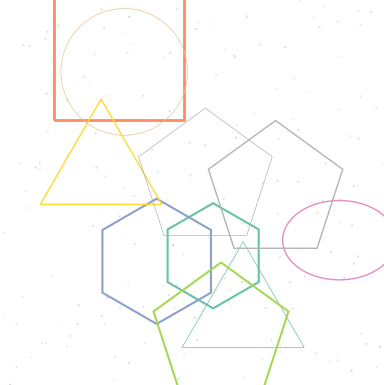[{"shape": "triangle", "thickness": 0.5, "radius": 0.92, "center": [0.632, 0.189]}, {"shape": "hexagon", "thickness": 1.5, "radius": 0.68, "center": [0.554, 0.336]}, {"shape": "square", "thickness": 2, "radius": 0.84, "center": [0.309, 0.857]}, {"shape": "hexagon", "thickness": 1.5, "radius": 0.81, "center": [0.407, 0.321]}, {"shape": "oval", "thickness": 1, "radius": 0.74, "center": [0.881, 0.376]}, {"shape": "pentagon", "thickness": 1.5, "radius": 0.92, "center": [0.574, 0.134]}, {"shape": "triangle", "thickness": 1, "radius": 0.91, "center": [0.263, 0.56]}, {"shape": "circle", "thickness": 0.5, "radius": 0.82, "center": [0.323, 0.813]}, {"shape": "pentagon", "thickness": 0.5, "radius": 0.91, "center": [0.533, 0.536]}, {"shape": "pentagon", "thickness": 1, "radius": 0.92, "center": [0.716, 0.504]}]